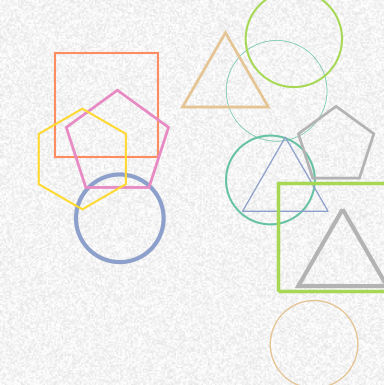[{"shape": "circle", "thickness": 1.5, "radius": 0.58, "center": [0.702, 0.533]}, {"shape": "circle", "thickness": 0.5, "radius": 0.65, "center": [0.719, 0.764]}, {"shape": "square", "thickness": 1.5, "radius": 0.67, "center": [0.277, 0.727]}, {"shape": "triangle", "thickness": 1, "radius": 0.64, "center": [0.741, 0.515]}, {"shape": "circle", "thickness": 3, "radius": 0.57, "center": [0.311, 0.433]}, {"shape": "pentagon", "thickness": 2, "radius": 0.7, "center": [0.305, 0.626]}, {"shape": "circle", "thickness": 1.5, "radius": 0.63, "center": [0.763, 0.899]}, {"shape": "square", "thickness": 2.5, "radius": 0.7, "center": [0.861, 0.384]}, {"shape": "hexagon", "thickness": 1.5, "radius": 0.65, "center": [0.214, 0.587]}, {"shape": "circle", "thickness": 1, "radius": 0.57, "center": [0.816, 0.106]}, {"shape": "triangle", "thickness": 2, "radius": 0.64, "center": [0.586, 0.786]}, {"shape": "pentagon", "thickness": 2, "radius": 0.52, "center": [0.873, 0.621]}, {"shape": "triangle", "thickness": 3, "radius": 0.66, "center": [0.89, 0.323]}]